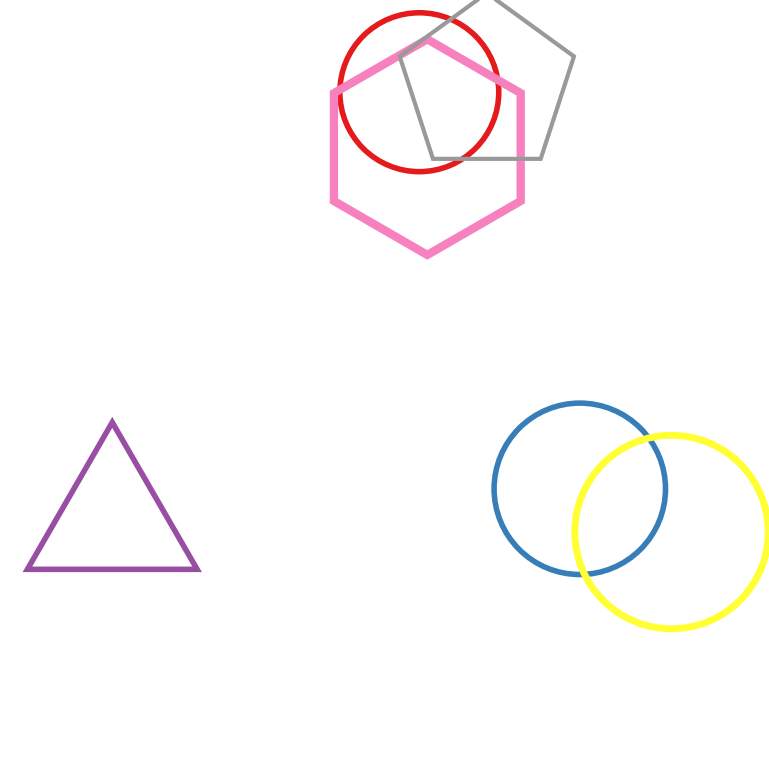[{"shape": "circle", "thickness": 2, "radius": 0.52, "center": [0.545, 0.88]}, {"shape": "circle", "thickness": 2, "radius": 0.56, "center": [0.753, 0.365]}, {"shape": "triangle", "thickness": 2, "radius": 0.64, "center": [0.146, 0.324]}, {"shape": "circle", "thickness": 2.5, "radius": 0.63, "center": [0.872, 0.309]}, {"shape": "hexagon", "thickness": 3, "radius": 0.7, "center": [0.555, 0.809]}, {"shape": "pentagon", "thickness": 1.5, "radius": 0.6, "center": [0.632, 0.89]}]